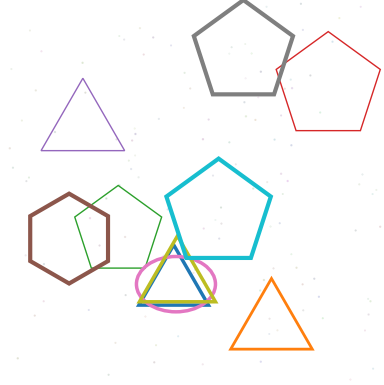[{"shape": "triangle", "thickness": 2.5, "radius": 0.52, "center": [0.451, 0.26]}, {"shape": "triangle", "thickness": 2, "radius": 0.61, "center": [0.705, 0.154]}, {"shape": "pentagon", "thickness": 1, "radius": 0.59, "center": [0.307, 0.4]}, {"shape": "pentagon", "thickness": 1, "radius": 0.71, "center": [0.853, 0.776]}, {"shape": "triangle", "thickness": 1, "radius": 0.63, "center": [0.215, 0.671]}, {"shape": "hexagon", "thickness": 3, "radius": 0.58, "center": [0.18, 0.38]}, {"shape": "oval", "thickness": 2.5, "radius": 0.51, "center": [0.457, 0.262]}, {"shape": "pentagon", "thickness": 3, "radius": 0.68, "center": [0.632, 0.864]}, {"shape": "triangle", "thickness": 2.5, "radius": 0.57, "center": [0.461, 0.273]}, {"shape": "pentagon", "thickness": 3, "radius": 0.71, "center": [0.568, 0.445]}]